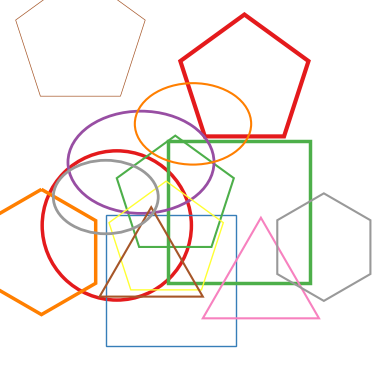[{"shape": "circle", "thickness": 2.5, "radius": 0.97, "center": [0.303, 0.414]}, {"shape": "pentagon", "thickness": 3, "radius": 0.87, "center": [0.635, 0.787]}, {"shape": "square", "thickness": 1, "radius": 0.85, "center": [0.444, 0.271]}, {"shape": "square", "thickness": 2.5, "radius": 0.92, "center": [0.62, 0.449]}, {"shape": "pentagon", "thickness": 1.5, "radius": 0.8, "center": [0.455, 0.488]}, {"shape": "oval", "thickness": 2, "radius": 0.95, "center": [0.366, 0.579]}, {"shape": "hexagon", "thickness": 2.5, "radius": 0.81, "center": [0.108, 0.346]}, {"shape": "oval", "thickness": 1.5, "radius": 0.76, "center": [0.501, 0.678]}, {"shape": "pentagon", "thickness": 1, "radius": 0.78, "center": [0.432, 0.373]}, {"shape": "pentagon", "thickness": 0.5, "radius": 0.88, "center": [0.209, 0.893]}, {"shape": "triangle", "thickness": 1.5, "radius": 0.77, "center": [0.393, 0.307]}, {"shape": "triangle", "thickness": 1.5, "radius": 0.87, "center": [0.678, 0.26]}, {"shape": "oval", "thickness": 2, "radius": 0.68, "center": [0.275, 0.488]}, {"shape": "hexagon", "thickness": 1.5, "radius": 0.7, "center": [0.841, 0.358]}]